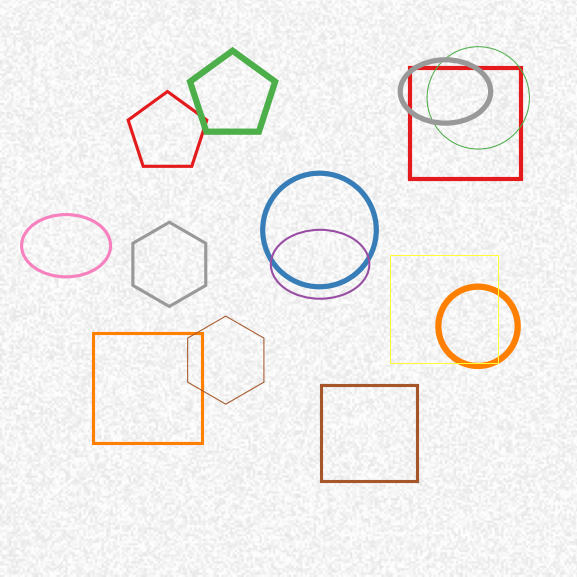[{"shape": "pentagon", "thickness": 1.5, "radius": 0.36, "center": [0.29, 0.769]}, {"shape": "square", "thickness": 2, "radius": 0.48, "center": [0.807, 0.785]}, {"shape": "circle", "thickness": 2.5, "radius": 0.49, "center": [0.553, 0.601]}, {"shape": "circle", "thickness": 0.5, "radius": 0.44, "center": [0.828, 0.83]}, {"shape": "pentagon", "thickness": 3, "radius": 0.39, "center": [0.403, 0.834]}, {"shape": "oval", "thickness": 1, "radius": 0.43, "center": [0.554, 0.542]}, {"shape": "circle", "thickness": 3, "radius": 0.34, "center": [0.828, 0.434]}, {"shape": "square", "thickness": 1.5, "radius": 0.47, "center": [0.256, 0.328]}, {"shape": "square", "thickness": 0.5, "radius": 0.47, "center": [0.768, 0.463]}, {"shape": "square", "thickness": 1.5, "radius": 0.42, "center": [0.639, 0.249]}, {"shape": "hexagon", "thickness": 0.5, "radius": 0.38, "center": [0.391, 0.376]}, {"shape": "oval", "thickness": 1.5, "radius": 0.39, "center": [0.114, 0.574]}, {"shape": "oval", "thickness": 2.5, "radius": 0.39, "center": [0.771, 0.841]}, {"shape": "hexagon", "thickness": 1.5, "radius": 0.36, "center": [0.293, 0.541]}]